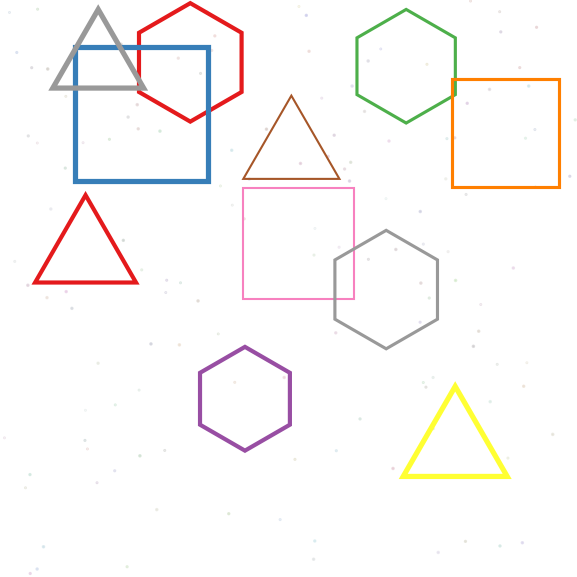[{"shape": "triangle", "thickness": 2, "radius": 0.5, "center": [0.148, 0.56]}, {"shape": "hexagon", "thickness": 2, "radius": 0.51, "center": [0.33, 0.891]}, {"shape": "square", "thickness": 2.5, "radius": 0.58, "center": [0.245, 0.802]}, {"shape": "hexagon", "thickness": 1.5, "radius": 0.49, "center": [0.703, 0.884]}, {"shape": "hexagon", "thickness": 2, "radius": 0.45, "center": [0.424, 0.309]}, {"shape": "square", "thickness": 1.5, "radius": 0.47, "center": [0.875, 0.769]}, {"shape": "triangle", "thickness": 2.5, "radius": 0.52, "center": [0.788, 0.226]}, {"shape": "triangle", "thickness": 1, "radius": 0.48, "center": [0.505, 0.737]}, {"shape": "square", "thickness": 1, "radius": 0.48, "center": [0.517, 0.577]}, {"shape": "triangle", "thickness": 2.5, "radius": 0.45, "center": [0.17, 0.892]}, {"shape": "hexagon", "thickness": 1.5, "radius": 0.51, "center": [0.669, 0.498]}]